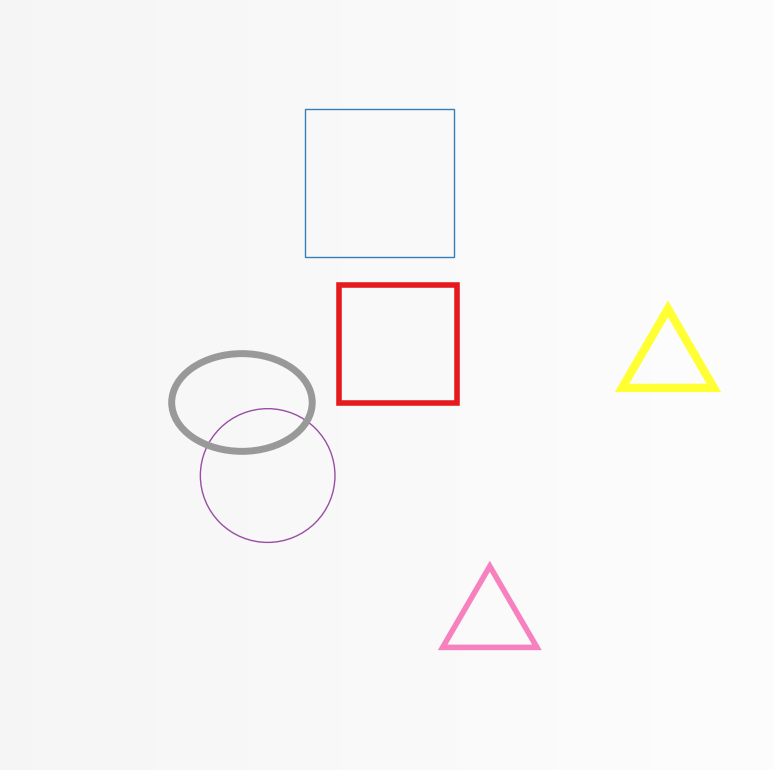[{"shape": "square", "thickness": 2, "radius": 0.38, "center": [0.514, 0.553]}, {"shape": "square", "thickness": 0.5, "radius": 0.48, "center": [0.49, 0.762]}, {"shape": "circle", "thickness": 0.5, "radius": 0.43, "center": [0.345, 0.382]}, {"shape": "triangle", "thickness": 3, "radius": 0.34, "center": [0.862, 0.53]}, {"shape": "triangle", "thickness": 2, "radius": 0.35, "center": [0.632, 0.194]}, {"shape": "oval", "thickness": 2.5, "radius": 0.45, "center": [0.312, 0.477]}]